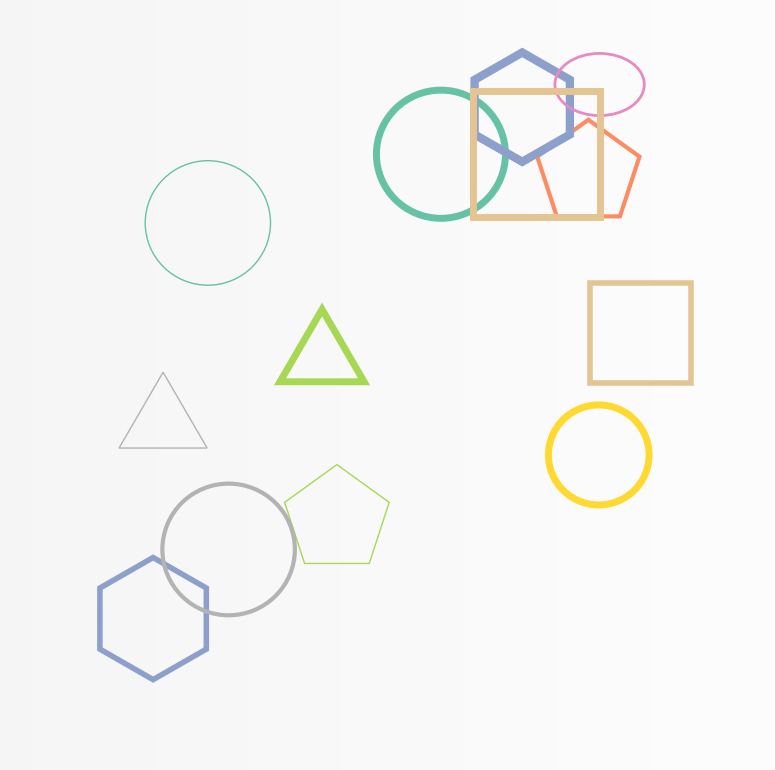[{"shape": "circle", "thickness": 0.5, "radius": 0.4, "center": [0.268, 0.71]}, {"shape": "circle", "thickness": 2.5, "radius": 0.42, "center": [0.569, 0.8]}, {"shape": "pentagon", "thickness": 1.5, "radius": 0.35, "center": [0.759, 0.775]}, {"shape": "hexagon", "thickness": 2, "radius": 0.4, "center": [0.198, 0.197]}, {"shape": "hexagon", "thickness": 3, "radius": 0.35, "center": [0.674, 0.861]}, {"shape": "oval", "thickness": 1, "radius": 0.29, "center": [0.774, 0.89]}, {"shape": "triangle", "thickness": 2.5, "radius": 0.31, "center": [0.416, 0.536]}, {"shape": "pentagon", "thickness": 0.5, "radius": 0.35, "center": [0.435, 0.326]}, {"shape": "circle", "thickness": 2.5, "radius": 0.32, "center": [0.773, 0.409]}, {"shape": "square", "thickness": 2.5, "radius": 0.41, "center": [0.692, 0.8]}, {"shape": "square", "thickness": 2, "radius": 0.32, "center": [0.826, 0.567]}, {"shape": "circle", "thickness": 1.5, "radius": 0.43, "center": [0.295, 0.286]}, {"shape": "triangle", "thickness": 0.5, "radius": 0.33, "center": [0.21, 0.451]}]